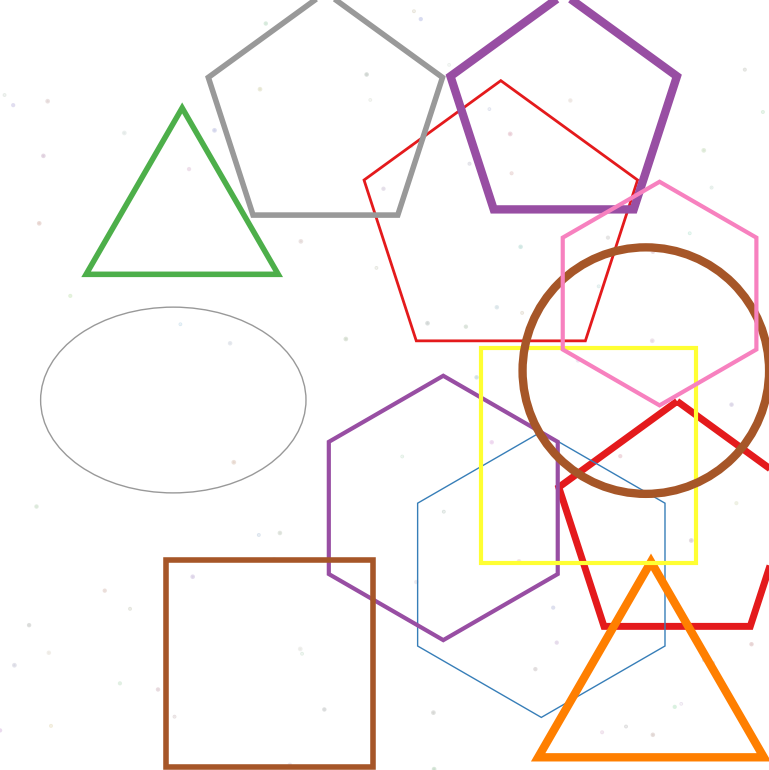[{"shape": "pentagon", "thickness": 2.5, "radius": 0.81, "center": [0.879, 0.317]}, {"shape": "pentagon", "thickness": 1, "radius": 0.93, "center": [0.65, 0.708]}, {"shape": "hexagon", "thickness": 0.5, "radius": 0.93, "center": [0.703, 0.254]}, {"shape": "triangle", "thickness": 2, "radius": 0.72, "center": [0.237, 0.716]}, {"shape": "hexagon", "thickness": 1.5, "radius": 0.86, "center": [0.576, 0.34]}, {"shape": "pentagon", "thickness": 3, "radius": 0.77, "center": [0.732, 0.853]}, {"shape": "triangle", "thickness": 3, "radius": 0.85, "center": [0.845, 0.101]}, {"shape": "square", "thickness": 1.5, "radius": 0.7, "center": [0.765, 0.409]}, {"shape": "circle", "thickness": 3, "radius": 0.8, "center": [0.839, 0.519]}, {"shape": "square", "thickness": 2, "radius": 0.67, "center": [0.35, 0.139]}, {"shape": "hexagon", "thickness": 1.5, "radius": 0.73, "center": [0.857, 0.619]}, {"shape": "pentagon", "thickness": 2, "radius": 0.8, "center": [0.423, 0.85]}, {"shape": "oval", "thickness": 0.5, "radius": 0.86, "center": [0.225, 0.48]}]